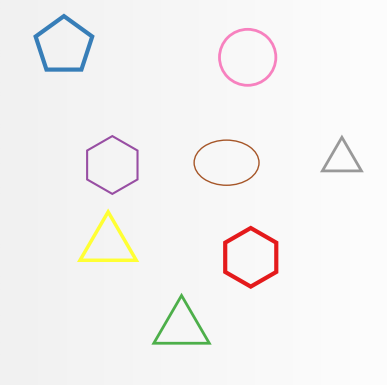[{"shape": "hexagon", "thickness": 3, "radius": 0.38, "center": [0.647, 0.332]}, {"shape": "pentagon", "thickness": 3, "radius": 0.38, "center": [0.165, 0.881]}, {"shape": "triangle", "thickness": 2, "radius": 0.41, "center": [0.469, 0.15]}, {"shape": "hexagon", "thickness": 1.5, "radius": 0.38, "center": [0.29, 0.571]}, {"shape": "triangle", "thickness": 2.5, "radius": 0.42, "center": [0.279, 0.366]}, {"shape": "oval", "thickness": 1, "radius": 0.42, "center": [0.585, 0.577]}, {"shape": "circle", "thickness": 2, "radius": 0.36, "center": [0.639, 0.851]}, {"shape": "triangle", "thickness": 2, "radius": 0.29, "center": [0.882, 0.585]}]